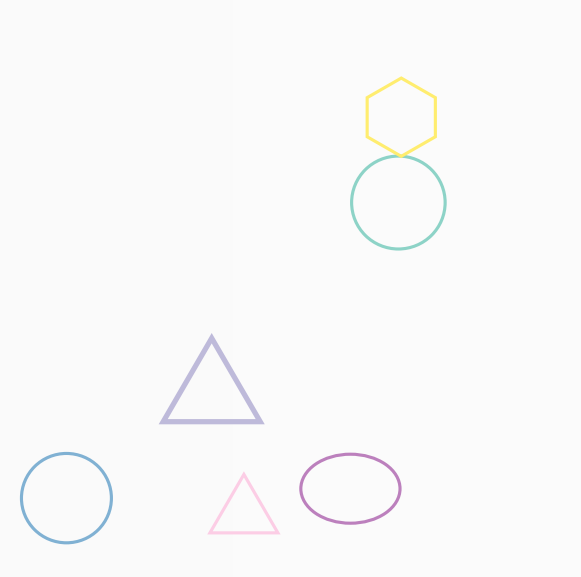[{"shape": "circle", "thickness": 1.5, "radius": 0.4, "center": [0.685, 0.648]}, {"shape": "triangle", "thickness": 2.5, "radius": 0.48, "center": [0.364, 0.317]}, {"shape": "circle", "thickness": 1.5, "radius": 0.39, "center": [0.114, 0.137]}, {"shape": "triangle", "thickness": 1.5, "radius": 0.34, "center": [0.42, 0.11]}, {"shape": "oval", "thickness": 1.5, "radius": 0.43, "center": [0.603, 0.153]}, {"shape": "hexagon", "thickness": 1.5, "radius": 0.34, "center": [0.69, 0.796]}]